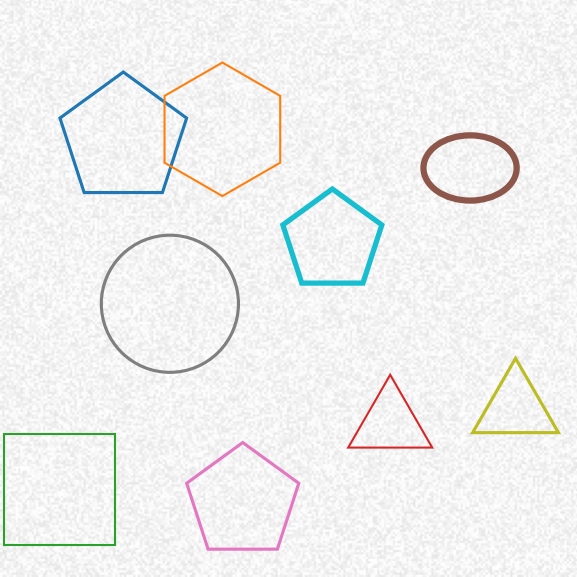[{"shape": "pentagon", "thickness": 1.5, "radius": 0.58, "center": [0.214, 0.759]}, {"shape": "hexagon", "thickness": 1, "radius": 0.58, "center": [0.385, 0.775]}, {"shape": "square", "thickness": 1, "radius": 0.48, "center": [0.103, 0.152]}, {"shape": "triangle", "thickness": 1, "radius": 0.42, "center": [0.676, 0.266]}, {"shape": "oval", "thickness": 3, "radius": 0.4, "center": [0.814, 0.708]}, {"shape": "pentagon", "thickness": 1.5, "radius": 0.51, "center": [0.42, 0.131]}, {"shape": "circle", "thickness": 1.5, "radius": 0.59, "center": [0.294, 0.473]}, {"shape": "triangle", "thickness": 1.5, "radius": 0.43, "center": [0.893, 0.293]}, {"shape": "pentagon", "thickness": 2.5, "radius": 0.45, "center": [0.575, 0.582]}]